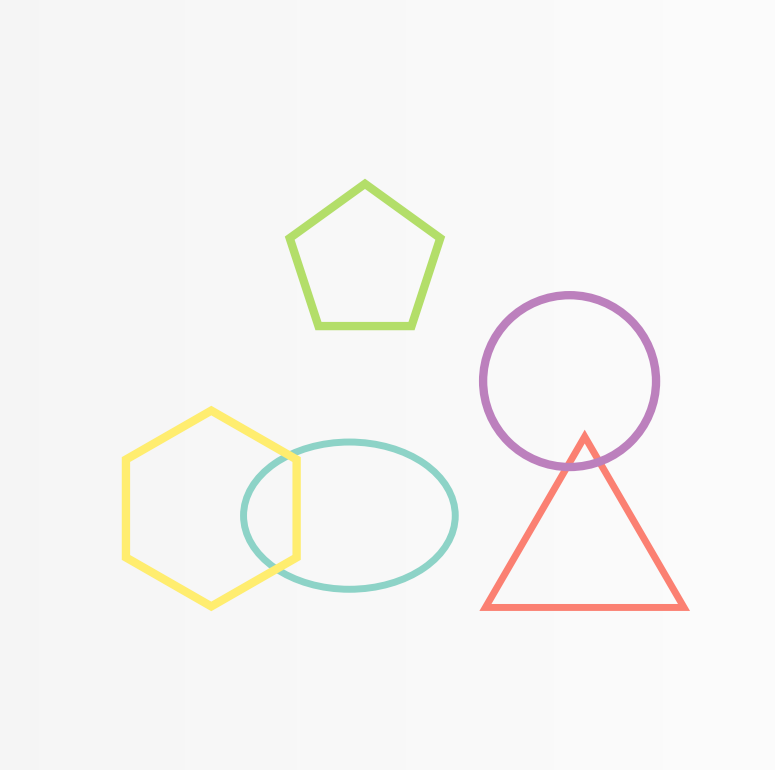[{"shape": "oval", "thickness": 2.5, "radius": 0.68, "center": [0.451, 0.33]}, {"shape": "triangle", "thickness": 2.5, "radius": 0.74, "center": [0.754, 0.285]}, {"shape": "pentagon", "thickness": 3, "radius": 0.51, "center": [0.471, 0.659]}, {"shape": "circle", "thickness": 3, "radius": 0.56, "center": [0.735, 0.505]}, {"shape": "hexagon", "thickness": 3, "radius": 0.64, "center": [0.273, 0.34]}]